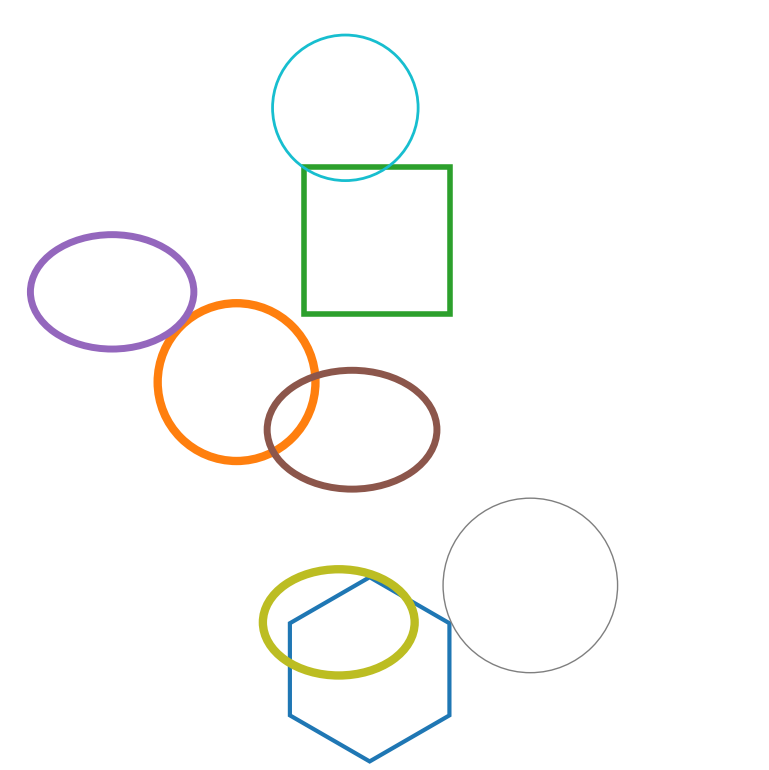[{"shape": "hexagon", "thickness": 1.5, "radius": 0.6, "center": [0.48, 0.131]}, {"shape": "circle", "thickness": 3, "radius": 0.51, "center": [0.307, 0.504]}, {"shape": "square", "thickness": 2, "radius": 0.47, "center": [0.49, 0.688]}, {"shape": "oval", "thickness": 2.5, "radius": 0.53, "center": [0.146, 0.621]}, {"shape": "oval", "thickness": 2.5, "radius": 0.55, "center": [0.457, 0.442]}, {"shape": "circle", "thickness": 0.5, "radius": 0.57, "center": [0.689, 0.24]}, {"shape": "oval", "thickness": 3, "radius": 0.49, "center": [0.44, 0.192]}, {"shape": "circle", "thickness": 1, "radius": 0.47, "center": [0.448, 0.86]}]